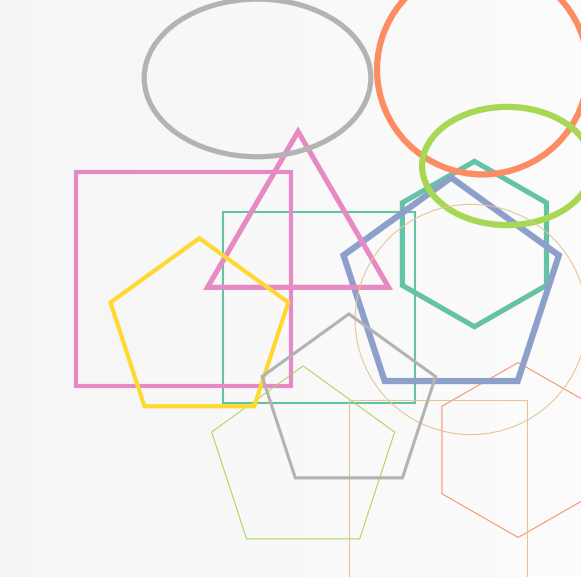[{"shape": "square", "thickness": 1, "radius": 0.83, "center": [0.549, 0.466]}, {"shape": "hexagon", "thickness": 2.5, "radius": 0.72, "center": [0.816, 0.577]}, {"shape": "hexagon", "thickness": 0.5, "radius": 0.76, "center": [0.891, 0.22]}, {"shape": "circle", "thickness": 3, "radius": 0.91, "center": [0.83, 0.879]}, {"shape": "pentagon", "thickness": 3, "radius": 0.97, "center": [0.776, 0.497]}, {"shape": "triangle", "thickness": 2.5, "radius": 0.9, "center": [0.513, 0.591]}, {"shape": "square", "thickness": 2, "radius": 0.93, "center": [0.316, 0.516]}, {"shape": "oval", "thickness": 3, "radius": 0.73, "center": [0.872, 0.712]}, {"shape": "pentagon", "thickness": 0.5, "radius": 0.83, "center": [0.522, 0.2]}, {"shape": "pentagon", "thickness": 2, "radius": 0.8, "center": [0.343, 0.426]}, {"shape": "circle", "thickness": 0.5, "radius": 1.0, "center": [0.81, 0.446]}, {"shape": "square", "thickness": 0.5, "radius": 0.77, "center": [0.753, 0.154]}, {"shape": "oval", "thickness": 2.5, "radius": 0.97, "center": [0.443, 0.864]}, {"shape": "pentagon", "thickness": 1.5, "radius": 0.78, "center": [0.6, 0.299]}]